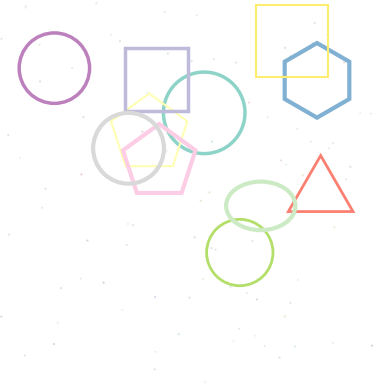[{"shape": "circle", "thickness": 2.5, "radius": 0.53, "center": [0.53, 0.707]}, {"shape": "pentagon", "thickness": 1.5, "radius": 0.52, "center": [0.388, 0.653]}, {"shape": "square", "thickness": 2.5, "radius": 0.41, "center": [0.406, 0.793]}, {"shape": "triangle", "thickness": 2, "radius": 0.48, "center": [0.833, 0.499]}, {"shape": "hexagon", "thickness": 3, "radius": 0.48, "center": [0.823, 0.791]}, {"shape": "circle", "thickness": 2, "radius": 0.43, "center": [0.623, 0.344]}, {"shape": "pentagon", "thickness": 3, "radius": 0.49, "center": [0.414, 0.579]}, {"shape": "circle", "thickness": 3, "radius": 0.46, "center": [0.334, 0.615]}, {"shape": "circle", "thickness": 2.5, "radius": 0.46, "center": [0.141, 0.823]}, {"shape": "oval", "thickness": 3, "radius": 0.45, "center": [0.677, 0.465]}, {"shape": "square", "thickness": 1.5, "radius": 0.47, "center": [0.757, 0.894]}]